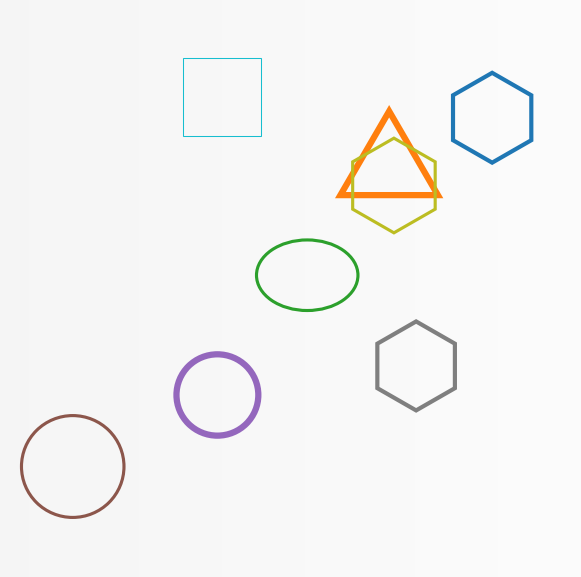[{"shape": "hexagon", "thickness": 2, "radius": 0.39, "center": [0.847, 0.795]}, {"shape": "triangle", "thickness": 3, "radius": 0.48, "center": [0.67, 0.71]}, {"shape": "oval", "thickness": 1.5, "radius": 0.44, "center": [0.529, 0.523]}, {"shape": "circle", "thickness": 3, "radius": 0.35, "center": [0.374, 0.315]}, {"shape": "circle", "thickness": 1.5, "radius": 0.44, "center": [0.125, 0.191]}, {"shape": "hexagon", "thickness": 2, "radius": 0.39, "center": [0.716, 0.365]}, {"shape": "hexagon", "thickness": 1.5, "radius": 0.41, "center": [0.678, 0.678]}, {"shape": "square", "thickness": 0.5, "radius": 0.34, "center": [0.382, 0.831]}]